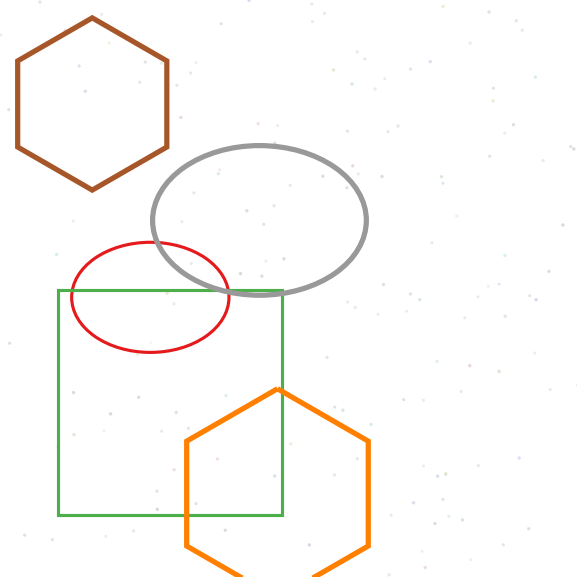[{"shape": "oval", "thickness": 1.5, "radius": 0.68, "center": [0.26, 0.484]}, {"shape": "square", "thickness": 1.5, "radius": 0.97, "center": [0.294, 0.302]}, {"shape": "hexagon", "thickness": 2.5, "radius": 0.91, "center": [0.48, 0.144]}, {"shape": "hexagon", "thickness": 2.5, "radius": 0.75, "center": [0.16, 0.819]}, {"shape": "oval", "thickness": 2.5, "radius": 0.93, "center": [0.449, 0.617]}]